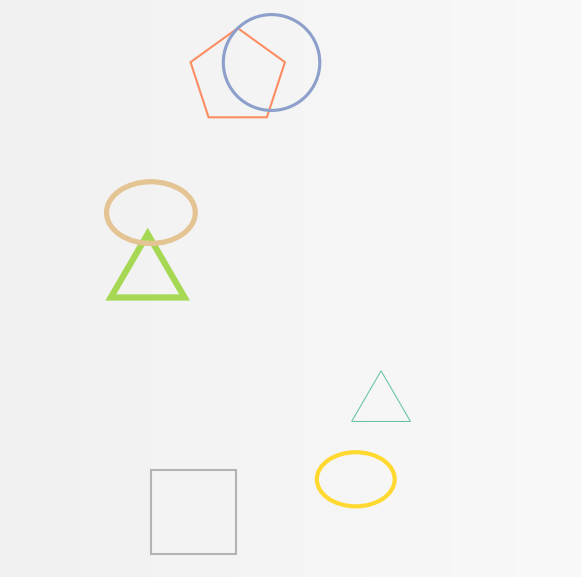[{"shape": "triangle", "thickness": 0.5, "radius": 0.29, "center": [0.656, 0.299]}, {"shape": "pentagon", "thickness": 1, "radius": 0.43, "center": [0.409, 0.865]}, {"shape": "circle", "thickness": 1.5, "radius": 0.41, "center": [0.467, 0.891]}, {"shape": "triangle", "thickness": 3, "radius": 0.37, "center": [0.254, 0.521]}, {"shape": "oval", "thickness": 2, "radius": 0.33, "center": [0.612, 0.169]}, {"shape": "oval", "thickness": 2.5, "radius": 0.38, "center": [0.26, 0.631]}, {"shape": "square", "thickness": 1, "radius": 0.36, "center": [0.333, 0.112]}]